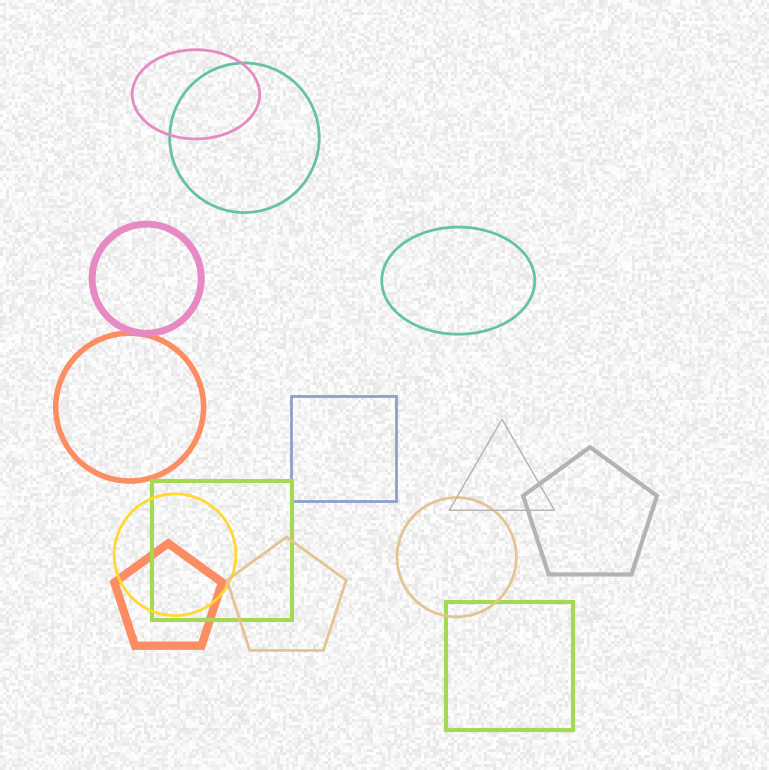[{"shape": "circle", "thickness": 1, "radius": 0.49, "center": [0.317, 0.821]}, {"shape": "oval", "thickness": 1, "radius": 0.5, "center": [0.595, 0.636]}, {"shape": "pentagon", "thickness": 3, "radius": 0.37, "center": [0.219, 0.221]}, {"shape": "circle", "thickness": 2, "radius": 0.48, "center": [0.168, 0.471]}, {"shape": "square", "thickness": 1, "radius": 0.34, "center": [0.446, 0.417]}, {"shape": "circle", "thickness": 2.5, "radius": 0.35, "center": [0.191, 0.638]}, {"shape": "oval", "thickness": 1, "radius": 0.41, "center": [0.254, 0.877]}, {"shape": "square", "thickness": 1.5, "radius": 0.45, "center": [0.288, 0.285]}, {"shape": "square", "thickness": 1.5, "radius": 0.41, "center": [0.662, 0.135]}, {"shape": "circle", "thickness": 1, "radius": 0.4, "center": [0.227, 0.28]}, {"shape": "pentagon", "thickness": 1, "radius": 0.41, "center": [0.372, 0.221]}, {"shape": "circle", "thickness": 1, "radius": 0.39, "center": [0.593, 0.276]}, {"shape": "triangle", "thickness": 0.5, "radius": 0.39, "center": [0.652, 0.377]}, {"shape": "pentagon", "thickness": 1.5, "radius": 0.46, "center": [0.766, 0.328]}]